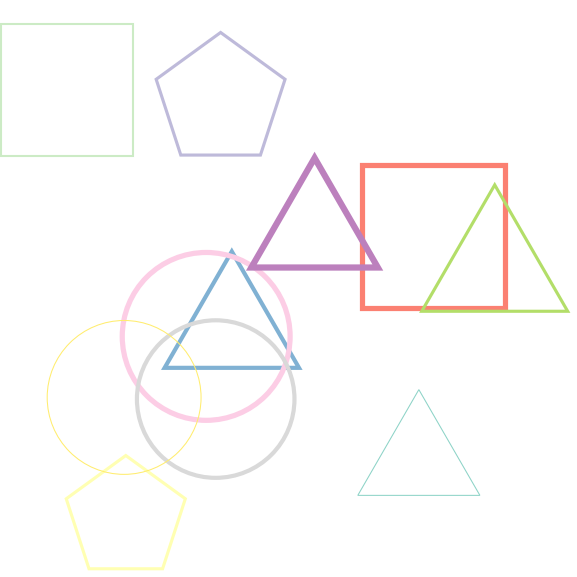[{"shape": "triangle", "thickness": 0.5, "radius": 0.61, "center": [0.725, 0.202]}, {"shape": "pentagon", "thickness": 1.5, "radius": 0.54, "center": [0.218, 0.102]}, {"shape": "pentagon", "thickness": 1.5, "radius": 0.59, "center": [0.382, 0.826]}, {"shape": "square", "thickness": 2.5, "radius": 0.62, "center": [0.75, 0.589]}, {"shape": "triangle", "thickness": 2, "radius": 0.67, "center": [0.401, 0.429]}, {"shape": "triangle", "thickness": 1.5, "radius": 0.73, "center": [0.857, 0.533]}, {"shape": "circle", "thickness": 2.5, "radius": 0.73, "center": [0.357, 0.417]}, {"shape": "circle", "thickness": 2, "radius": 0.68, "center": [0.374, 0.308]}, {"shape": "triangle", "thickness": 3, "radius": 0.63, "center": [0.545, 0.599]}, {"shape": "square", "thickness": 1, "radius": 0.57, "center": [0.116, 0.843]}, {"shape": "circle", "thickness": 0.5, "radius": 0.67, "center": [0.215, 0.311]}]